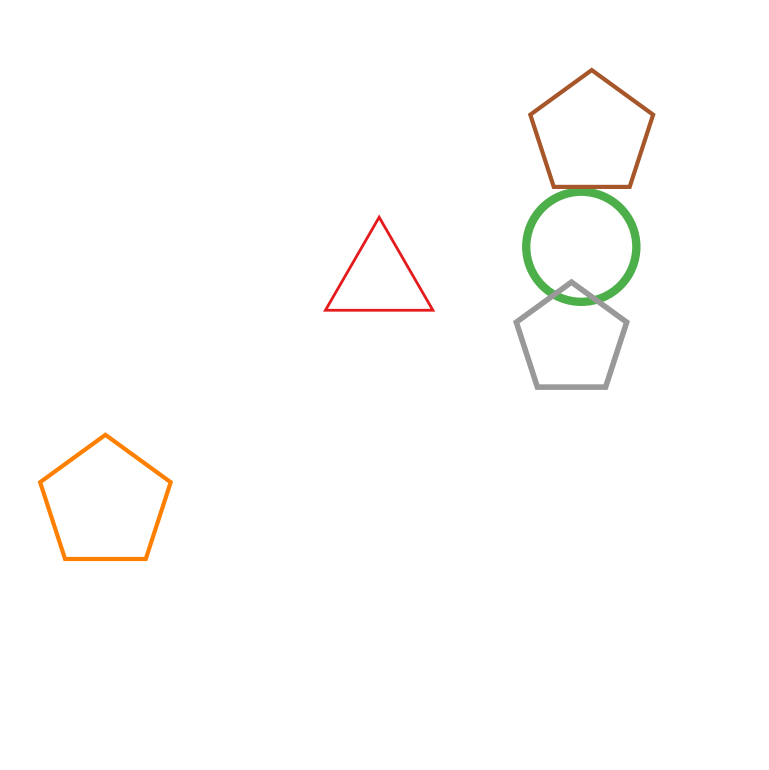[{"shape": "triangle", "thickness": 1, "radius": 0.4, "center": [0.492, 0.637]}, {"shape": "circle", "thickness": 3, "radius": 0.36, "center": [0.755, 0.68]}, {"shape": "pentagon", "thickness": 1.5, "radius": 0.45, "center": [0.137, 0.346]}, {"shape": "pentagon", "thickness": 1.5, "radius": 0.42, "center": [0.768, 0.825]}, {"shape": "pentagon", "thickness": 2, "radius": 0.38, "center": [0.742, 0.558]}]